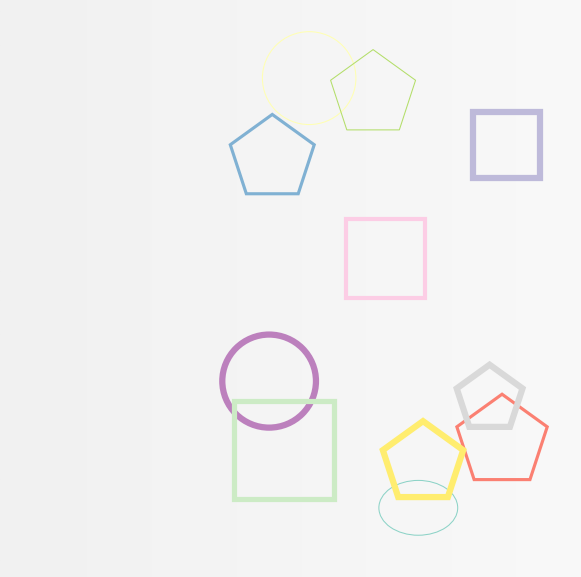[{"shape": "oval", "thickness": 0.5, "radius": 0.34, "center": [0.72, 0.12]}, {"shape": "circle", "thickness": 0.5, "radius": 0.4, "center": [0.532, 0.864]}, {"shape": "square", "thickness": 3, "radius": 0.29, "center": [0.871, 0.747]}, {"shape": "pentagon", "thickness": 1.5, "radius": 0.41, "center": [0.864, 0.235]}, {"shape": "pentagon", "thickness": 1.5, "radius": 0.38, "center": [0.468, 0.725]}, {"shape": "pentagon", "thickness": 0.5, "radius": 0.38, "center": [0.642, 0.836]}, {"shape": "square", "thickness": 2, "radius": 0.34, "center": [0.663, 0.551]}, {"shape": "pentagon", "thickness": 3, "radius": 0.3, "center": [0.842, 0.308]}, {"shape": "circle", "thickness": 3, "radius": 0.4, "center": [0.463, 0.339]}, {"shape": "square", "thickness": 2.5, "radius": 0.43, "center": [0.488, 0.22]}, {"shape": "pentagon", "thickness": 3, "radius": 0.36, "center": [0.728, 0.197]}]